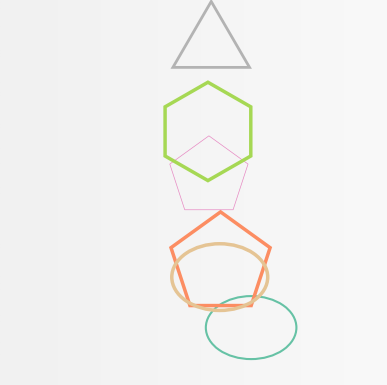[{"shape": "oval", "thickness": 1.5, "radius": 0.58, "center": [0.648, 0.149]}, {"shape": "pentagon", "thickness": 2.5, "radius": 0.67, "center": [0.569, 0.315]}, {"shape": "pentagon", "thickness": 0.5, "radius": 0.53, "center": [0.539, 0.541]}, {"shape": "hexagon", "thickness": 2.5, "radius": 0.64, "center": [0.537, 0.659]}, {"shape": "oval", "thickness": 2.5, "radius": 0.62, "center": [0.567, 0.28]}, {"shape": "triangle", "thickness": 2, "radius": 0.57, "center": [0.545, 0.882]}]